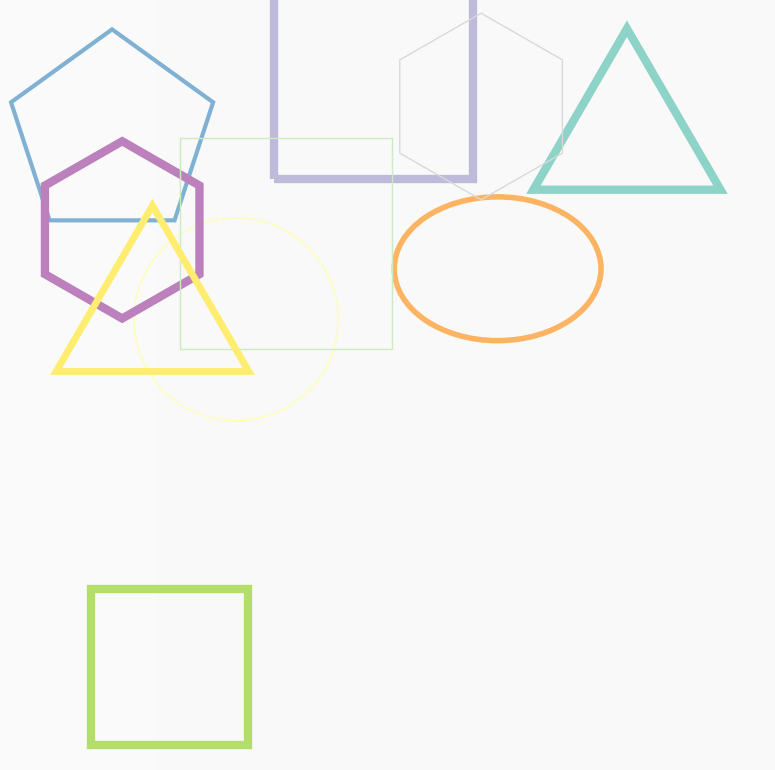[{"shape": "triangle", "thickness": 3, "radius": 0.7, "center": [0.809, 0.823]}, {"shape": "circle", "thickness": 0.5, "radius": 0.66, "center": [0.305, 0.585]}, {"shape": "square", "thickness": 3, "radius": 0.64, "center": [0.482, 0.896]}, {"shape": "pentagon", "thickness": 1.5, "radius": 0.69, "center": [0.145, 0.825]}, {"shape": "oval", "thickness": 2, "radius": 0.67, "center": [0.642, 0.651]}, {"shape": "square", "thickness": 3, "radius": 0.51, "center": [0.219, 0.134]}, {"shape": "hexagon", "thickness": 0.5, "radius": 0.61, "center": [0.621, 0.862]}, {"shape": "hexagon", "thickness": 3, "radius": 0.58, "center": [0.158, 0.701]}, {"shape": "square", "thickness": 0.5, "radius": 0.69, "center": [0.369, 0.684]}, {"shape": "triangle", "thickness": 2.5, "radius": 0.72, "center": [0.197, 0.589]}]